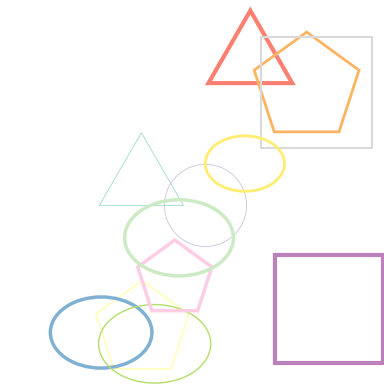[{"shape": "triangle", "thickness": 0.5, "radius": 0.63, "center": [0.367, 0.529]}, {"shape": "pentagon", "thickness": 1, "radius": 0.63, "center": [0.37, 0.145]}, {"shape": "circle", "thickness": 0.5, "radius": 0.53, "center": [0.534, 0.466]}, {"shape": "triangle", "thickness": 3, "radius": 0.63, "center": [0.65, 0.847]}, {"shape": "oval", "thickness": 2.5, "radius": 0.66, "center": [0.263, 0.136]}, {"shape": "pentagon", "thickness": 2, "radius": 0.72, "center": [0.796, 0.773]}, {"shape": "oval", "thickness": 1, "radius": 0.73, "center": [0.402, 0.107]}, {"shape": "pentagon", "thickness": 2.5, "radius": 0.51, "center": [0.454, 0.275]}, {"shape": "square", "thickness": 1.5, "radius": 0.72, "center": [0.823, 0.759]}, {"shape": "square", "thickness": 3, "radius": 0.7, "center": [0.854, 0.197]}, {"shape": "oval", "thickness": 2.5, "radius": 0.71, "center": [0.465, 0.382]}, {"shape": "oval", "thickness": 2, "radius": 0.51, "center": [0.636, 0.575]}]